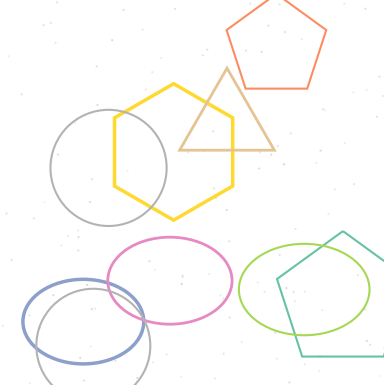[{"shape": "pentagon", "thickness": 1.5, "radius": 0.9, "center": [0.891, 0.22]}, {"shape": "pentagon", "thickness": 1.5, "radius": 0.68, "center": [0.718, 0.88]}, {"shape": "oval", "thickness": 2.5, "radius": 0.78, "center": [0.216, 0.165]}, {"shape": "oval", "thickness": 2, "radius": 0.81, "center": [0.441, 0.271]}, {"shape": "oval", "thickness": 1.5, "radius": 0.85, "center": [0.79, 0.248]}, {"shape": "hexagon", "thickness": 2.5, "radius": 0.89, "center": [0.451, 0.605]}, {"shape": "triangle", "thickness": 2, "radius": 0.71, "center": [0.59, 0.681]}, {"shape": "circle", "thickness": 1.5, "radius": 0.75, "center": [0.282, 0.564]}, {"shape": "circle", "thickness": 1.5, "radius": 0.74, "center": [0.242, 0.102]}]